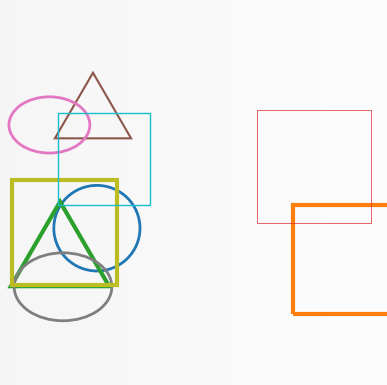[{"shape": "circle", "thickness": 2, "radius": 0.56, "center": [0.25, 0.407]}, {"shape": "square", "thickness": 3, "radius": 0.7, "center": [0.898, 0.327]}, {"shape": "triangle", "thickness": 3, "radius": 0.73, "center": [0.155, 0.33]}, {"shape": "square", "thickness": 0.5, "radius": 0.73, "center": [0.81, 0.568]}, {"shape": "triangle", "thickness": 1.5, "radius": 0.57, "center": [0.24, 0.697]}, {"shape": "oval", "thickness": 2, "radius": 0.52, "center": [0.127, 0.676]}, {"shape": "oval", "thickness": 2, "radius": 0.63, "center": [0.163, 0.255]}, {"shape": "square", "thickness": 3, "radius": 0.68, "center": [0.167, 0.396]}, {"shape": "square", "thickness": 1, "radius": 0.6, "center": [0.269, 0.586]}]